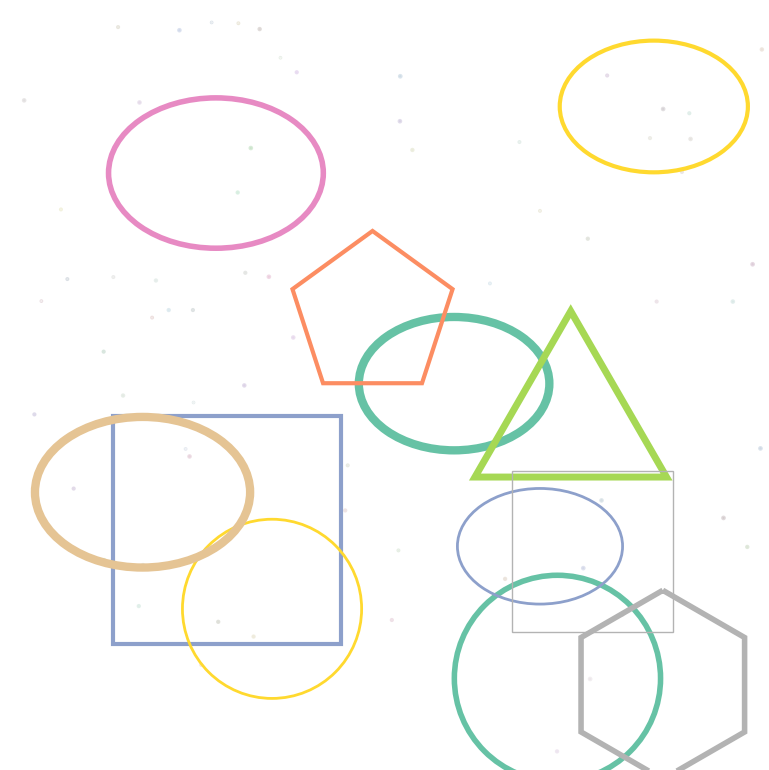[{"shape": "circle", "thickness": 2, "radius": 0.67, "center": [0.724, 0.119]}, {"shape": "oval", "thickness": 3, "radius": 0.62, "center": [0.59, 0.502]}, {"shape": "pentagon", "thickness": 1.5, "radius": 0.55, "center": [0.484, 0.591]}, {"shape": "square", "thickness": 1.5, "radius": 0.74, "center": [0.295, 0.311]}, {"shape": "oval", "thickness": 1, "radius": 0.54, "center": [0.701, 0.291]}, {"shape": "oval", "thickness": 2, "radius": 0.7, "center": [0.28, 0.775]}, {"shape": "triangle", "thickness": 2.5, "radius": 0.72, "center": [0.741, 0.452]}, {"shape": "circle", "thickness": 1, "radius": 0.58, "center": [0.353, 0.209]}, {"shape": "oval", "thickness": 1.5, "radius": 0.61, "center": [0.849, 0.862]}, {"shape": "oval", "thickness": 3, "radius": 0.7, "center": [0.185, 0.361]}, {"shape": "hexagon", "thickness": 2, "radius": 0.61, "center": [0.861, 0.111]}, {"shape": "square", "thickness": 0.5, "radius": 0.52, "center": [0.769, 0.284]}]